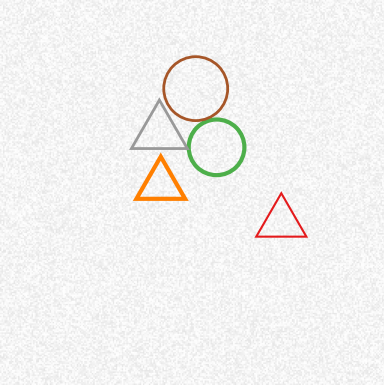[{"shape": "triangle", "thickness": 1.5, "radius": 0.38, "center": [0.731, 0.423]}, {"shape": "circle", "thickness": 3, "radius": 0.36, "center": [0.562, 0.617]}, {"shape": "triangle", "thickness": 3, "radius": 0.37, "center": [0.418, 0.52]}, {"shape": "circle", "thickness": 2, "radius": 0.42, "center": [0.508, 0.77]}, {"shape": "triangle", "thickness": 2, "radius": 0.42, "center": [0.414, 0.656]}]